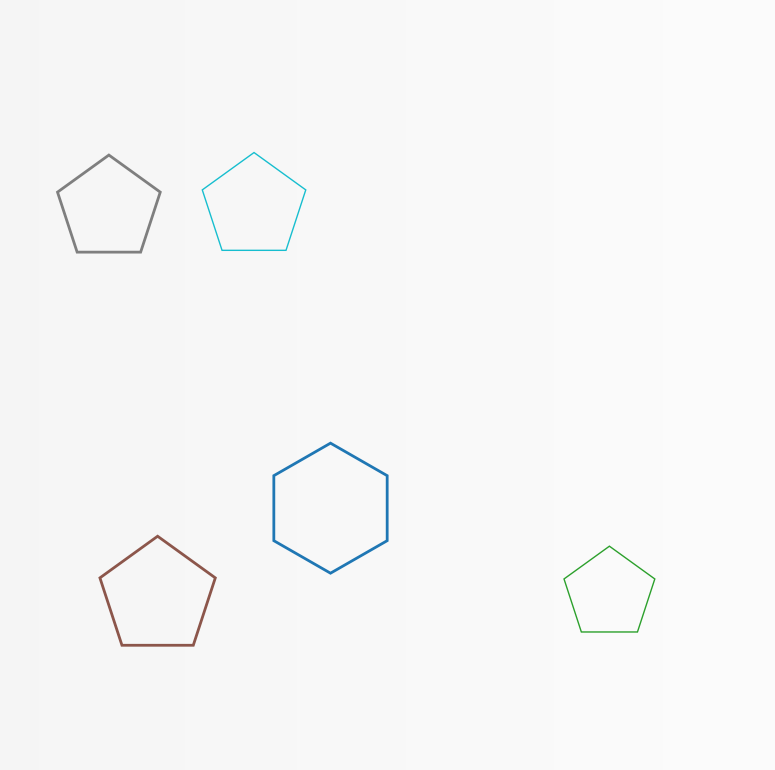[{"shape": "hexagon", "thickness": 1, "radius": 0.42, "center": [0.426, 0.34]}, {"shape": "pentagon", "thickness": 0.5, "radius": 0.31, "center": [0.786, 0.229]}, {"shape": "pentagon", "thickness": 1, "radius": 0.39, "center": [0.203, 0.225]}, {"shape": "pentagon", "thickness": 1, "radius": 0.35, "center": [0.141, 0.729]}, {"shape": "pentagon", "thickness": 0.5, "radius": 0.35, "center": [0.328, 0.732]}]